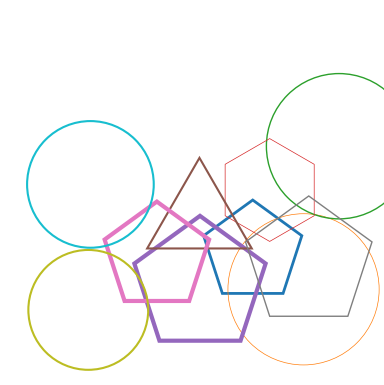[{"shape": "pentagon", "thickness": 2, "radius": 0.67, "center": [0.656, 0.346]}, {"shape": "circle", "thickness": 0.5, "radius": 0.98, "center": [0.788, 0.249]}, {"shape": "circle", "thickness": 1, "radius": 0.94, "center": [0.881, 0.62]}, {"shape": "hexagon", "thickness": 0.5, "radius": 0.67, "center": [0.7, 0.506]}, {"shape": "pentagon", "thickness": 3, "radius": 0.9, "center": [0.519, 0.26]}, {"shape": "triangle", "thickness": 1.5, "radius": 0.78, "center": [0.518, 0.433]}, {"shape": "pentagon", "thickness": 3, "radius": 0.71, "center": [0.407, 0.334]}, {"shape": "pentagon", "thickness": 1, "radius": 0.86, "center": [0.802, 0.318]}, {"shape": "circle", "thickness": 1.5, "radius": 0.78, "center": [0.229, 0.195]}, {"shape": "circle", "thickness": 1.5, "radius": 0.82, "center": [0.235, 0.521]}]